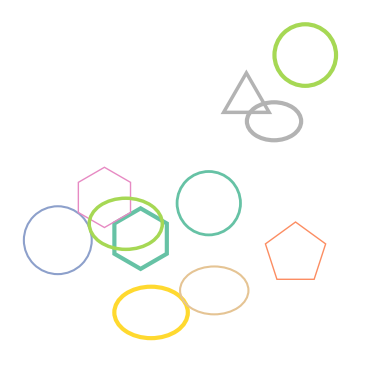[{"shape": "hexagon", "thickness": 3, "radius": 0.39, "center": [0.365, 0.38]}, {"shape": "circle", "thickness": 2, "radius": 0.41, "center": [0.542, 0.472]}, {"shape": "pentagon", "thickness": 1, "radius": 0.41, "center": [0.768, 0.341]}, {"shape": "circle", "thickness": 1.5, "radius": 0.44, "center": [0.15, 0.376]}, {"shape": "hexagon", "thickness": 1, "radius": 0.39, "center": [0.271, 0.487]}, {"shape": "oval", "thickness": 2.5, "radius": 0.47, "center": [0.327, 0.419]}, {"shape": "circle", "thickness": 3, "radius": 0.4, "center": [0.793, 0.857]}, {"shape": "oval", "thickness": 3, "radius": 0.48, "center": [0.392, 0.188]}, {"shape": "oval", "thickness": 1.5, "radius": 0.44, "center": [0.556, 0.246]}, {"shape": "oval", "thickness": 3, "radius": 0.35, "center": [0.712, 0.685]}, {"shape": "triangle", "thickness": 2.5, "radius": 0.34, "center": [0.64, 0.742]}]